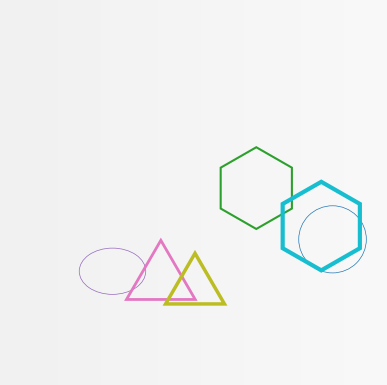[{"shape": "circle", "thickness": 0.5, "radius": 0.44, "center": [0.858, 0.378]}, {"shape": "hexagon", "thickness": 1.5, "radius": 0.53, "center": [0.661, 0.511]}, {"shape": "oval", "thickness": 0.5, "radius": 0.43, "center": [0.29, 0.295]}, {"shape": "triangle", "thickness": 2, "radius": 0.51, "center": [0.415, 0.273]}, {"shape": "triangle", "thickness": 2.5, "radius": 0.44, "center": [0.503, 0.254]}, {"shape": "hexagon", "thickness": 3, "radius": 0.58, "center": [0.829, 0.413]}]